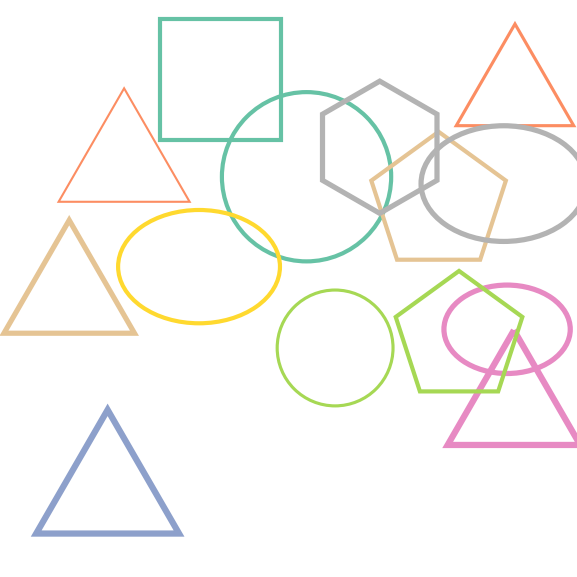[{"shape": "square", "thickness": 2, "radius": 0.52, "center": [0.382, 0.862]}, {"shape": "circle", "thickness": 2, "radius": 0.73, "center": [0.531, 0.693]}, {"shape": "triangle", "thickness": 1.5, "radius": 0.59, "center": [0.892, 0.84]}, {"shape": "triangle", "thickness": 1, "radius": 0.65, "center": [0.215, 0.715]}, {"shape": "triangle", "thickness": 3, "radius": 0.71, "center": [0.186, 0.147]}, {"shape": "oval", "thickness": 2.5, "radius": 0.55, "center": [0.878, 0.429]}, {"shape": "triangle", "thickness": 3, "radius": 0.66, "center": [0.89, 0.295]}, {"shape": "pentagon", "thickness": 2, "radius": 0.58, "center": [0.795, 0.415]}, {"shape": "circle", "thickness": 1.5, "radius": 0.5, "center": [0.58, 0.397]}, {"shape": "oval", "thickness": 2, "radius": 0.7, "center": [0.345, 0.537]}, {"shape": "pentagon", "thickness": 2, "radius": 0.61, "center": [0.759, 0.649]}, {"shape": "triangle", "thickness": 2.5, "radius": 0.65, "center": [0.12, 0.487]}, {"shape": "oval", "thickness": 2.5, "radius": 0.72, "center": [0.872, 0.681]}, {"shape": "hexagon", "thickness": 2.5, "radius": 0.57, "center": [0.658, 0.744]}]